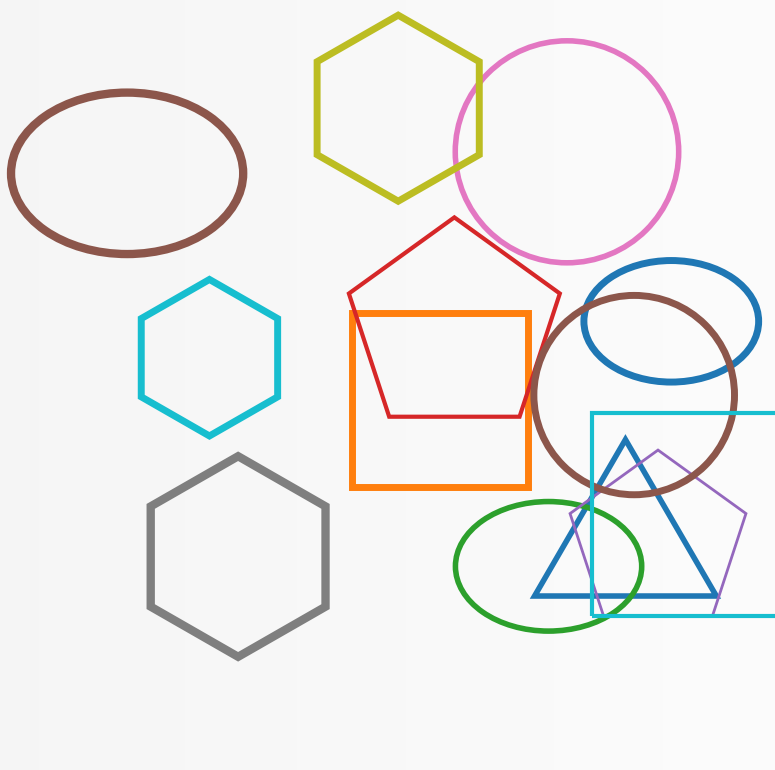[{"shape": "oval", "thickness": 2.5, "radius": 0.56, "center": [0.866, 0.583]}, {"shape": "triangle", "thickness": 2, "radius": 0.68, "center": [0.807, 0.294]}, {"shape": "square", "thickness": 2.5, "radius": 0.57, "center": [0.568, 0.48]}, {"shape": "oval", "thickness": 2, "radius": 0.6, "center": [0.708, 0.265]}, {"shape": "pentagon", "thickness": 1.5, "radius": 0.72, "center": [0.586, 0.575]}, {"shape": "pentagon", "thickness": 1, "radius": 0.6, "center": [0.849, 0.296]}, {"shape": "circle", "thickness": 2.5, "radius": 0.65, "center": [0.818, 0.487]}, {"shape": "oval", "thickness": 3, "radius": 0.75, "center": [0.164, 0.775]}, {"shape": "circle", "thickness": 2, "radius": 0.72, "center": [0.732, 0.803]}, {"shape": "hexagon", "thickness": 3, "radius": 0.65, "center": [0.307, 0.277]}, {"shape": "hexagon", "thickness": 2.5, "radius": 0.6, "center": [0.514, 0.859]}, {"shape": "hexagon", "thickness": 2.5, "radius": 0.51, "center": [0.27, 0.535]}, {"shape": "square", "thickness": 1.5, "radius": 0.66, "center": [0.896, 0.331]}]